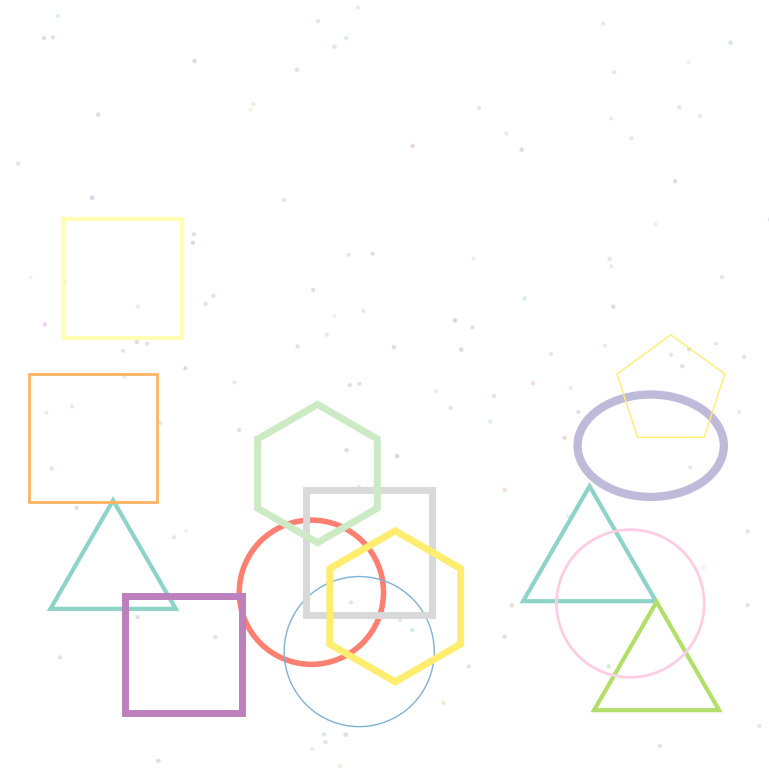[{"shape": "triangle", "thickness": 1.5, "radius": 0.5, "center": [0.766, 0.269]}, {"shape": "triangle", "thickness": 1.5, "radius": 0.47, "center": [0.147, 0.256]}, {"shape": "square", "thickness": 1.5, "radius": 0.39, "center": [0.159, 0.638]}, {"shape": "oval", "thickness": 3, "radius": 0.47, "center": [0.845, 0.421]}, {"shape": "circle", "thickness": 2, "radius": 0.47, "center": [0.404, 0.231]}, {"shape": "circle", "thickness": 0.5, "radius": 0.49, "center": [0.467, 0.154]}, {"shape": "square", "thickness": 1, "radius": 0.42, "center": [0.121, 0.431]}, {"shape": "triangle", "thickness": 1.5, "radius": 0.47, "center": [0.853, 0.125]}, {"shape": "circle", "thickness": 1, "radius": 0.48, "center": [0.819, 0.216]}, {"shape": "square", "thickness": 2.5, "radius": 0.41, "center": [0.479, 0.283]}, {"shape": "square", "thickness": 2.5, "radius": 0.38, "center": [0.238, 0.15]}, {"shape": "hexagon", "thickness": 2.5, "radius": 0.45, "center": [0.412, 0.385]}, {"shape": "hexagon", "thickness": 2.5, "radius": 0.49, "center": [0.513, 0.213]}, {"shape": "pentagon", "thickness": 0.5, "radius": 0.37, "center": [0.871, 0.492]}]